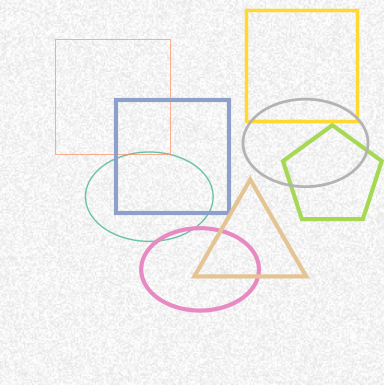[{"shape": "oval", "thickness": 1, "radius": 0.83, "center": [0.388, 0.489]}, {"shape": "square", "thickness": 0.5, "radius": 0.74, "center": [0.292, 0.749]}, {"shape": "square", "thickness": 3, "radius": 0.74, "center": [0.448, 0.594]}, {"shape": "oval", "thickness": 3, "radius": 0.76, "center": [0.52, 0.3]}, {"shape": "pentagon", "thickness": 3, "radius": 0.67, "center": [0.863, 0.54]}, {"shape": "square", "thickness": 2.5, "radius": 0.72, "center": [0.783, 0.83]}, {"shape": "triangle", "thickness": 3, "radius": 0.84, "center": [0.65, 0.366]}, {"shape": "oval", "thickness": 2, "radius": 0.81, "center": [0.794, 0.629]}]